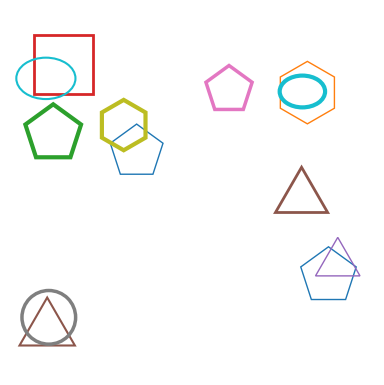[{"shape": "pentagon", "thickness": 1, "radius": 0.38, "center": [0.853, 0.283]}, {"shape": "pentagon", "thickness": 1, "radius": 0.36, "center": [0.355, 0.606]}, {"shape": "hexagon", "thickness": 1, "radius": 0.41, "center": [0.798, 0.759]}, {"shape": "pentagon", "thickness": 3, "radius": 0.38, "center": [0.138, 0.653]}, {"shape": "square", "thickness": 2, "radius": 0.38, "center": [0.164, 0.832]}, {"shape": "triangle", "thickness": 1, "radius": 0.33, "center": [0.877, 0.317]}, {"shape": "triangle", "thickness": 1.5, "radius": 0.42, "center": [0.123, 0.144]}, {"shape": "triangle", "thickness": 2, "radius": 0.39, "center": [0.783, 0.487]}, {"shape": "pentagon", "thickness": 2.5, "radius": 0.32, "center": [0.595, 0.767]}, {"shape": "circle", "thickness": 2.5, "radius": 0.35, "center": [0.127, 0.176]}, {"shape": "hexagon", "thickness": 3, "radius": 0.33, "center": [0.321, 0.675]}, {"shape": "oval", "thickness": 1.5, "radius": 0.38, "center": [0.119, 0.796]}, {"shape": "oval", "thickness": 3, "radius": 0.29, "center": [0.785, 0.762]}]